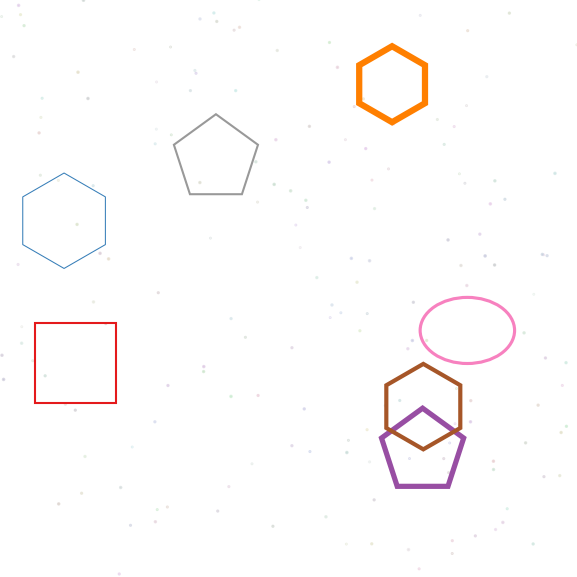[{"shape": "square", "thickness": 1, "radius": 0.35, "center": [0.131, 0.37]}, {"shape": "hexagon", "thickness": 0.5, "radius": 0.41, "center": [0.111, 0.617]}, {"shape": "pentagon", "thickness": 2.5, "radius": 0.37, "center": [0.732, 0.218]}, {"shape": "hexagon", "thickness": 3, "radius": 0.33, "center": [0.679, 0.853]}, {"shape": "hexagon", "thickness": 2, "radius": 0.37, "center": [0.733, 0.295]}, {"shape": "oval", "thickness": 1.5, "radius": 0.41, "center": [0.809, 0.427]}, {"shape": "pentagon", "thickness": 1, "radius": 0.38, "center": [0.374, 0.725]}]